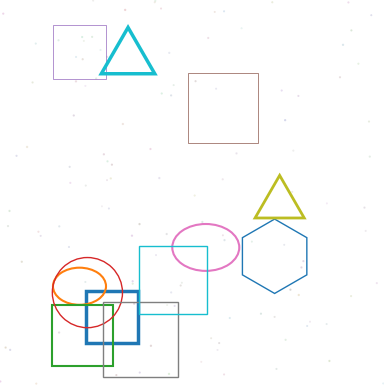[{"shape": "hexagon", "thickness": 1, "radius": 0.48, "center": [0.713, 0.334]}, {"shape": "square", "thickness": 2.5, "radius": 0.33, "center": [0.291, 0.177]}, {"shape": "oval", "thickness": 1.5, "radius": 0.34, "center": [0.206, 0.256]}, {"shape": "square", "thickness": 1.5, "radius": 0.4, "center": [0.213, 0.13]}, {"shape": "circle", "thickness": 1, "radius": 0.46, "center": [0.227, 0.24]}, {"shape": "square", "thickness": 0.5, "radius": 0.35, "center": [0.207, 0.865]}, {"shape": "square", "thickness": 0.5, "radius": 0.46, "center": [0.58, 0.719]}, {"shape": "oval", "thickness": 1.5, "radius": 0.44, "center": [0.534, 0.357]}, {"shape": "square", "thickness": 1, "radius": 0.49, "center": [0.365, 0.119]}, {"shape": "triangle", "thickness": 2, "radius": 0.37, "center": [0.726, 0.471]}, {"shape": "triangle", "thickness": 2.5, "radius": 0.4, "center": [0.333, 0.849]}, {"shape": "square", "thickness": 1, "radius": 0.44, "center": [0.449, 0.273]}]